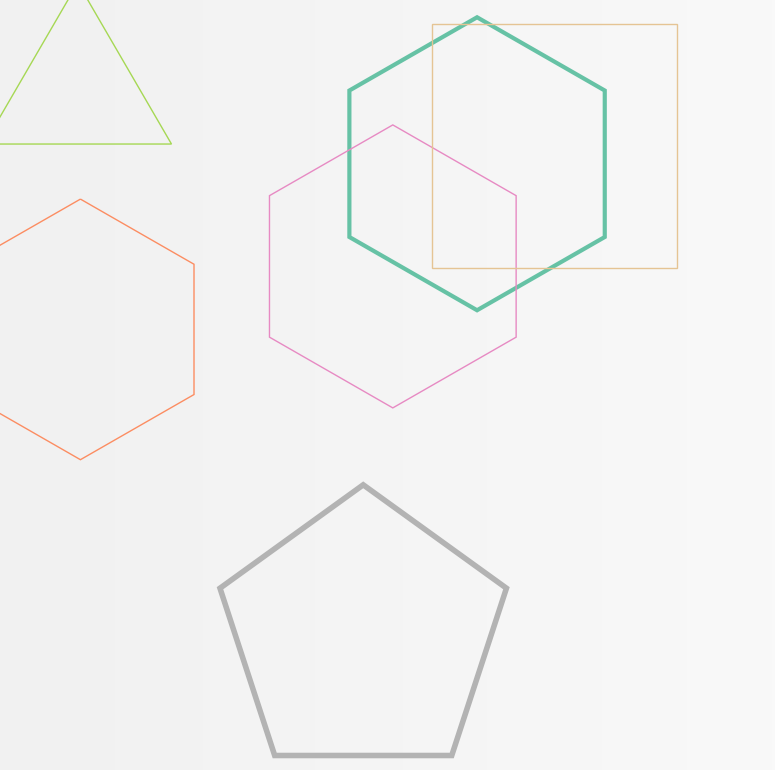[{"shape": "hexagon", "thickness": 1.5, "radius": 0.95, "center": [0.616, 0.787]}, {"shape": "hexagon", "thickness": 0.5, "radius": 0.85, "center": [0.104, 0.572]}, {"shape": "hexagon", "thickness": 0.5, "radius": 0.92, "center": [0.507, 0.654]}, {"shape": "triangle", "thickness": 0.5, "radius": 0.7, "center": [0.1, 0.883]}, {"shape": "square", "thickness": 0.5, "radius": 0.79, "center": [0.715, 0.81]}, {"shape": "pentagon", "thickness": 2, "radius": 0.97, "center": [0.469, 0.176]}]